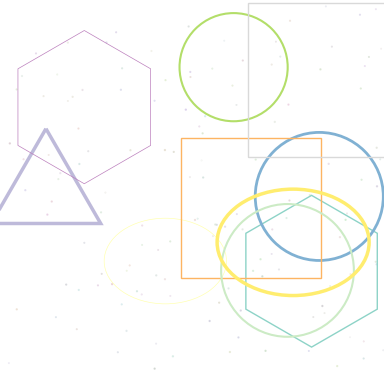[{"shape": "hexagon", "thickness": 1, "radius": 0.99, "center": [0.809, 0.296]}, {"shape": "oval", "thickness": 0.5, "radius": 0.79, "center": [0.429, 0.322]}, {"shape": "triangle", "thickness": 2.5, "radius": 0.82, "center": [0.119, 0.502]}, {"shape": "circle", "thickness": 2, "radius": 0.83, "center": [0.829, 0.49]}, {"shape": "square", "thickness": 1, "radius": 0.91, "center": [0.652, 0.459]}, {"shape": "circle", "thickness": 1.5, "radius": 0.7, "center": [0.607, 0.826]}, {"shape": "square", "thickness": 1, "radius": 1.0, "center": [0.845, 0.792]}, {"shape": "hexagon", "thickness": 0.5, "radius": 1.0, "center": [0.219, 0.722]}, {"shape": "circle", "thickness": 1.5, "radius": 0.86, "center": [0.747, 0.298]}, {"shape": "oval", "thickness": 2.5, "radius": 0.99, "center": [0.761, 0.371]}]